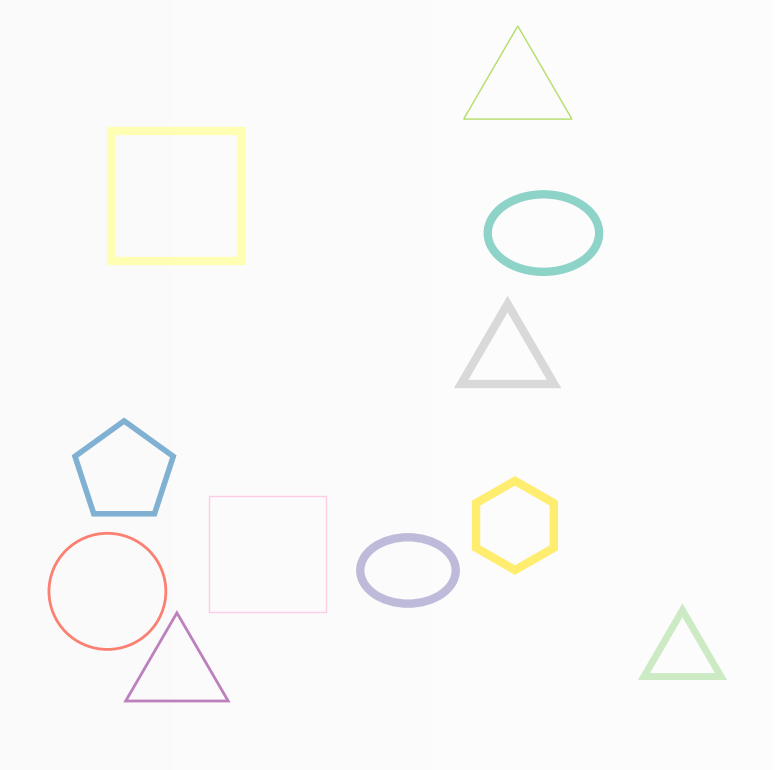[{"shape": "oval", "thickness": 3, "radius": 0.36, "center": [0.701, 0.697]}, {"shape": "square", "thickness": 3, "radius": 0.42, "center": [0.227, 0.745]}, {"shape": "oval", "thickness": 3, "radius": 0.31, "center": [0.526, 0.259]}, {"shape": "circle", "thickness": 1, "radius": 0.38, "center": [0.139, 0.232]}, {"shape": "pentagon", "thickness": 2, "radius": 0.33, "center": [0.16, 0.387]}, {"shape": "triangle", "thickness": 0.5, "radius": 0.4, "center": [0.668, 0.886]}, {"shape": "square", "thickness": 0.5, "radius": 0.38, "center": [0.346, 0.28]}, {"shape": "triangle", "thickness": 3, "radius": 0.35, "center": [0.655, 0.536]}, {"shape": "triangle", "thickness": 1, "radius": 0.38, "center": [0.228, 0.128]}, {"shape": "triangle", "thickness": 2.5, "radius": 0.29, "center": [0.881, 0.15]}, {"shape": "hexagon", "thickness": 3, "radius": 0.29, "center": [0.664, 0.318]}]